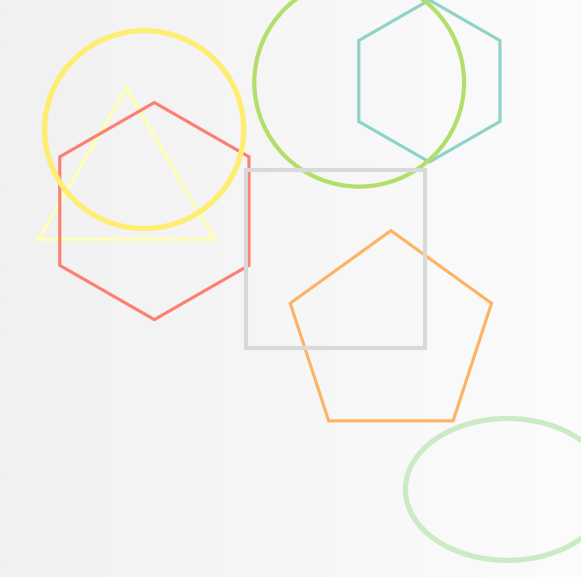[{"shape": "hexagon", "thickness": 1.5, "radius": 0.7, "center": [0.739, 0.859]}, {"shape": "triangle", "thickness": 1.5, "radius": 0.87, "center": [0.217, 0.672]}, {"shape": "hexagon", "thickness": 1.5, "radius": 0.94, "center": [0.266, 0.634]}, {"shape": "pentagon", "thickness": 1.5, "radius": 0.91, "center": [0.673, 0.418]}, {"shape": "circle", "thickness": 2, "radius": 0.9, "center": [0.618, 0.856]}, {"shape": "square", "thickness": 2, "radius": 0.77, "center": [0.577, 0.551]}, {"shape": "oval", "thickness": 2.5, "radius": 0.88, "center": [0.873, 0.152]}, {"shape": "circle", "thickness": 2.5, "radius": 0.86, "center": [0.248, 0.775]}]